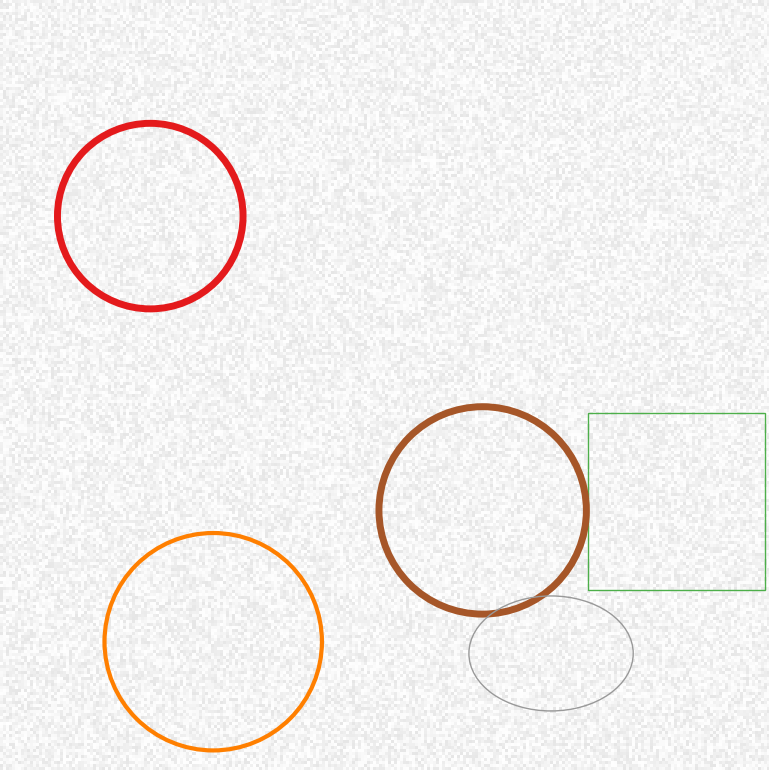[{"shape": "circle", "thickness": 2.5, "radius": 0.6, "center": [0.195, 0.719]}, {"shape": "square", "thickness": 0.5, "radius": 0.57, "center": [0.878, 0.348]}, {"shape": "circle", "thickness": 1.5, "radius": 0.71, "center": [0.277, 0.167]}, {"shape": "circle", "thickness": 2.5, "radius": 0.67, "center": [0.627, 0.337]}, {"shape": "oval", "thickness": 0.5, "radius": 0.53, "center": [0.716, 0.151]}]